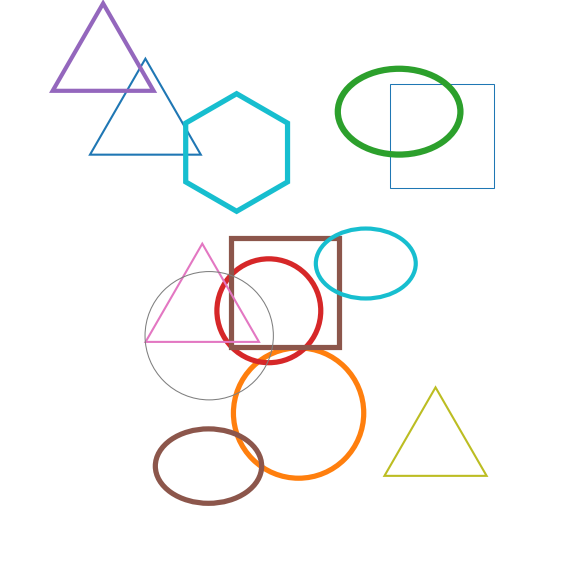[{"shape": "square", "thickness": 0.5, "radius": 0.45, "center": [0.765, 0.764]}, {"shape": "triangle", "thickness": 1, "radius": 0.55, "center": [0.252, 0.787]}, {"shape": "circle", "thickness": 2.5, "radius": 0.56, "center": [0.517, 0.284]}, {"shape": "oval", "thickness": 3, "radius": 0.53, "center": [0.691, 0.806]}, {"shape": "circle", "thickness": 2.5, "radius": 0.45, "center": [0.466, 0.461]}, {"shape": "triangle", "thickness": 2, "radius": 0.5, "center": [0.179, 0.892]}, {"shape": "square", "thickness": 2.5, "radius": 0.47, "center": [0.494, 0.492]}, {"shape": "oval", "thickness": 2.5, "radius": 0.46, "center": [0.361, 0.192]}, {"shape": "triangle", "thickness": 1, "radius": 0.57, "center": [0.35, 0.464]}, {"shape": "circle", "thickness": 0.5, "radius": 0.56, "center": [0.362, 0.418]}, {"shape": "triangle", "thickness": 1, "radius": 0.51, "center": [0.754, 0.226]}, {"shape": "hexagon", "thickness": 2.5, "radius": 0.51, "center": [0.41, 0.735]}, {"shape": "oval", "thickness": 2, "radius": 0.43, "center": [0.633, 0.543]}]